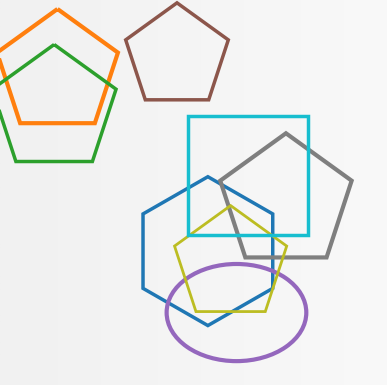[{"shape": "hexagon", "thickness": 2.5, "radius": 0.97, "center": [0.536, 0.348]}, {"shape": "pentagon", "thickness": 3, "radius": 0.82, "center": [0.148, 0.813]}, {"shape": "pentagon", "thickness": 2.5, "radius": 0.84, "center": [0.14, 0.716]}, {"shape": "oval", "thickness": 3, "radius": 0.9, "center": [0.61, 0.188]}, {"shape": "pentagon", "thickness": 2.5, "radius": 0.7, "center": [0.457, 0.853]}, {"shape": "pentagon", "thickness": 3, "radius": 0.89, "center": [0.738, 0.476]}, {"shape": "pentagon", "thickness": 2, "radius": 0.76, "center": [0.595, 0.314]}, {"shape": "square", "thickness": 2.5, "radius": 0.77, "center": [0.641, 0.545]}]